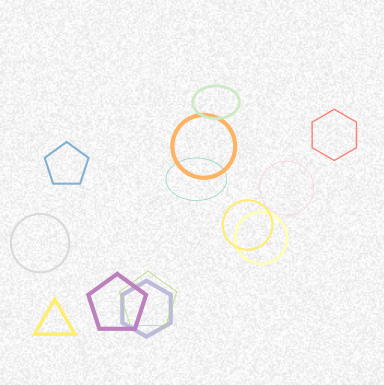[{"shape": "oval", "thickness": 0.5, "radius": 0.39, "center": [0.51, 0.534]}, {"shape": "circle", "thickness": 2, "radius": 0.34, "center": [0.678, 0.382]}, {"shape": "hexagon", "thickness": 3, "radius": 0.36, "center": [0.381, 0.198]}, {"shape": "hexagon", "thickness": 1, "radius": 0.33, "center": [0.868, 0.65]}, {"shape": "pentagon", "thickness": 1.5, "radius": 0.3, "center": [0.173, 0.571]}, {"shape": "circle", "thickness": 3, "radius": 0.41, "center": [0.529, 0.62]}, {"shape": "pentagon", "thickness": 0.5, "radius": 0.39, "center": [0.385, 0.218]}, {"shape": "circle", "thickness": 0.5, "radius": 0.35, "center": [0.745, 0.511]}, {"shape": "circle", "thickness": 1.5, "radius": 0.38, "center": [0.104, 0.369]}, {"shape": "pentagon", "thickness": 3, "radius": 0.39, "center": [0.304, 0.21]}, {"shape": "oval", "thickness": 2, "radius": 0.3, "center": [0.561, 0.735]}, {"shape": "triangle", "thickness": 2.5, "radius": 0.3, "center": [0.142, 0.162]}, {"shape": "circle", "thickness": 1.5, "radius": 0.32, "center": [0.643, 0.416]}]